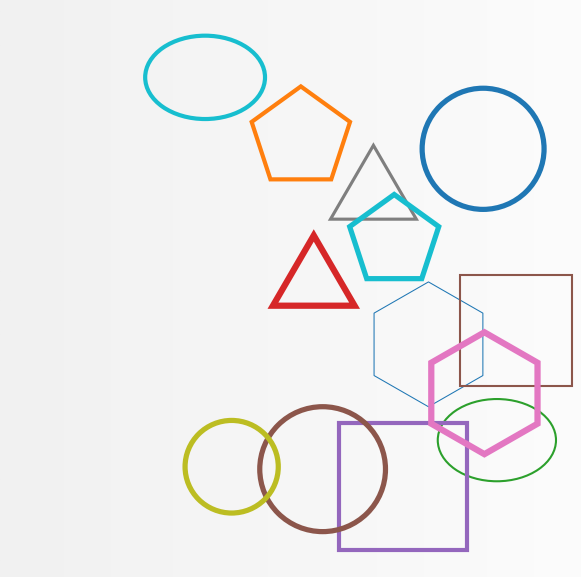[{"shape": "circle", "thickness": 2.5, "radius": 0.52, "center": [0.831, 0.741]}, {"shape": "hexagon", "thickness": 0.5, "radius": 0.54, "center": [0.737, 0.403]}, {"shape": "pentagon", "thickness": 2, "radius": 0.44, "center": [0.518, 0.761]}, {"shape": "oval", "thickness": 1, "radius": 0.51, "center": [0.855, 0.237]}, {"shape": "triangle", "thickness": 3, "radius": 0.41, "center": [0.54, 0.51]}, {"shape": "square", "thickness": 2, "radius": 0.55, "center": [0.693, 0.156]}, {"shape": "circle", "thickness": 2.5, "radius": 0.54, "center": [0.555, 0.187]}, {"shape": "square", "thickness": 1, "radius": 0.48, "center": [0.888, 0.427]}, {"shape": "hexagon", "thickness": 3, "radius": 0.53, "center": [0.833, 0.318]}, {"shape": "triangle", "thickness": 1.5, "radius": 0.43, "center": [0.642, 0.662]}, {"shape": "circle", "thickness": 2.5, "radius": 0.4, "center": [0.399, 0.191]}, {"shape": "oval", "thickness": 2, "radius": 0.52, "center": [0.353, 0.865]}, {"shape": "pentagon", "thickness": 2.5, "radius": 0.4, "center": [0.678, 0.582]}]